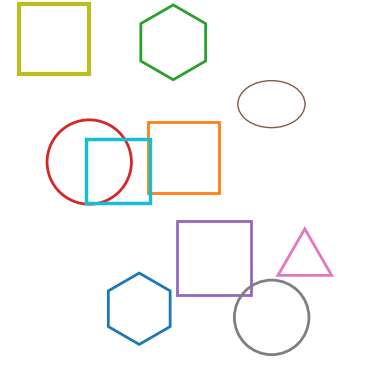[{"shape": "hexagon", "thickness": 2, "radius": 0.46, "center": [0.362, 0.198]}, {"shape": "square", "thickness": 2, "radius": 0.46, "center": [0.476, 0.591]}, {"shape": "hexagon", "thickness": 2, "radius": 0.49, "center": [0.45, 0.89]}, {"shape": "circle", "thickness": 2, "radius": 0.55, "center": [0.232, 0.579]}, {"shape": "square", "thickness": 2, "radius": 0.48, "center": [0.555, 0.329]}, {"shape": "oval", "thickness": 1, "radius": 0.44, "center": [0.705, 0.73]}, {"shape": "triangle", "thickness": 2, "radius": 0.4, "center": [0.792, 0.325]}, {"shape": "circle", "thickness": 2, "radius": 0.48, "center": [0.706, 0.176]}, {"shape": "square", "thickness": 3, "radius": 0.45, "center": [0.141, 0.899]}, {"shape": "square", "thickness": 2.5, "radius": 0.41, "center": [0.307, 0.556]}]